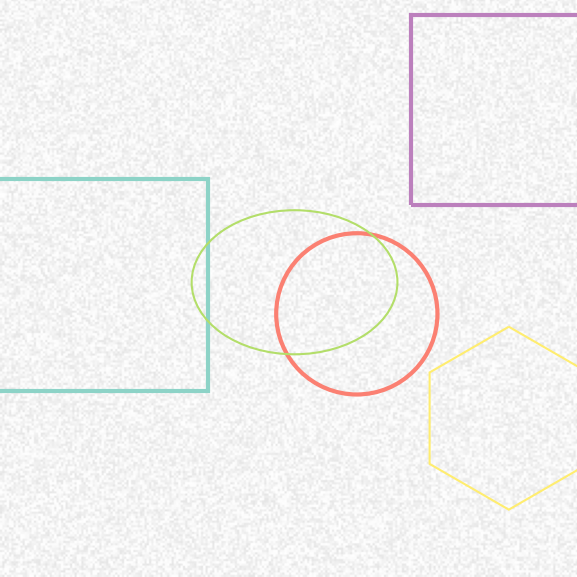[{"shape": "square", "thickness": 2, "radius": 0.91, "center": [0.177, 0.506]}, {"shape": "circle", "thickness": 2, "radius": 0.7, "center": [0.618, 0.456]}, {"shape": "oval", "thickness": 1, "radius": 0.89, "center": [0.51, 0.51]}, {"shape": "square", "thickness": 2, "radius": 0.82, "center": [0.876, 0.809]}, {"shape": "hexagon", "thickness": 1, "radius": 0.79, "center": [0.881, 0.275]}]